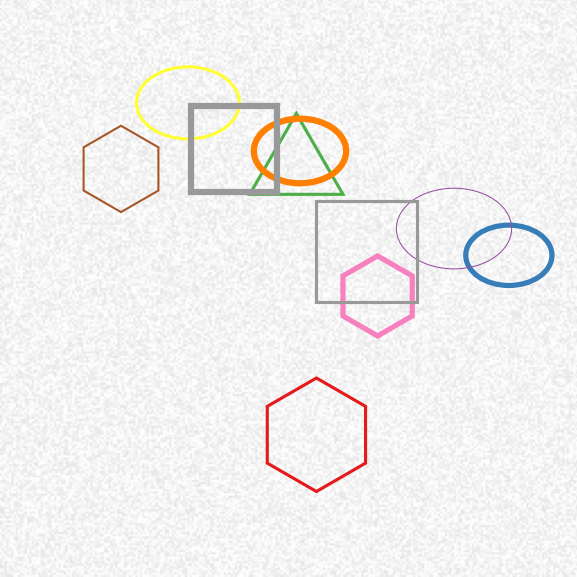[{"shape": "hexagon", "thickness": 1.5, "radius": 0.49, "center": [0.548, 0.246]}, {"shape": "oval", "thickness": 2.5, "radius": 0.37, "center": [0.881, 0.557]}, {"shape": "triangle", "thickness": 1.5, "radius": 0.47, "center": [0.513, 0.709]}, {"shape": "oval", "thickness": 0.5, "radius": 0.5, "center": [0.786, 0.603]}, {"shape": "oval", "thickness": 3, "radius": 0.4, "center": [0.519, 0.738]}, {"shape": "oval", "thickness": 1.5, "radius": 0.45, "center": [0.325, 0.821]}, {"shape": "hexagon", "thickness": 1, "radius": 0.37, "center": [0.21, 0.707]}, {"shape": "hexagon", "thickness": 2.5, "radius": 0.35, "center": [0.654, 0.487]}, {"shape": "square", "thickness": 1.5, "radius": 0.44, "center": [0.635, 0.564]}, {"shape": "square", "thickness": 3, "radius": 0.37, "center": [0.405, 0.742]}]